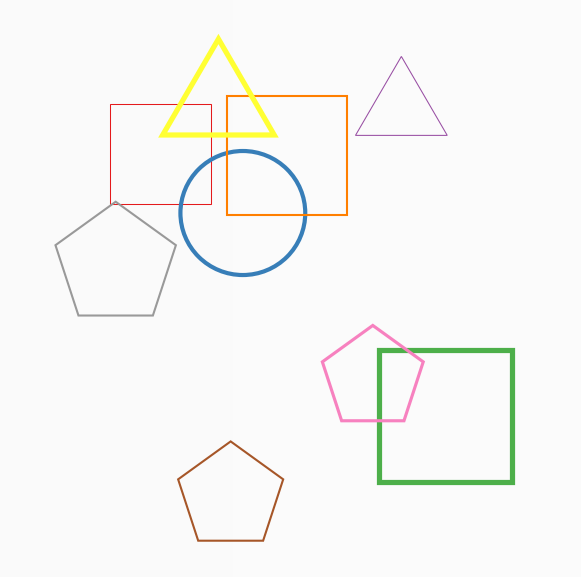[{"shape": "square", "thickness": 0.5, "radius": 0.43, "center": [0.276, 0.733]}, {"shape": "circle", "thickness": 2, "radius": 0.54, "center": [0.418, 0.63]}, {"shape": "square", "thickness": 2.5, "radius": 0.57, "center": [0.766, 0.278]}, {"shape": "triangle", "thickness": 0.5, "radius": 0.46, "center": [0.691, 0.81]}, {"shape": "square", "thickness": 1, "radius": 0.51, "center": [0.494, 0.73]}, {"shape": "triangle", "thickness": 2.5, "radius": 0.55, "center": [0.376, 0.821]}, {"shape": "pentagon", "thickness": 1, "radius": 0.48, "center": [0.397, 0.14]}, {"shape": "pentagon", "thickness": 1.5, "radius": 0.46, "center": [0.641, 0.344]}, {"shape": "pentagon", "thickness": 1, "radius": 0.54, "center": [0.199, 0.541]}]